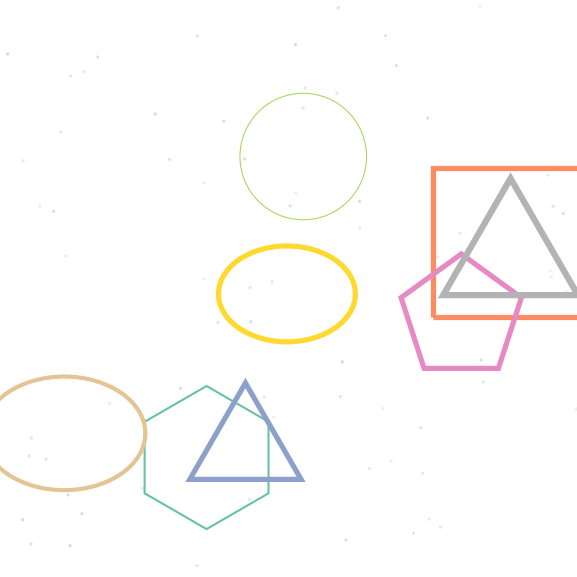[{"shape": "hexagon", "thickness": 1, "radius": 0.62, "center": [0.358, 0.207]}, {"shape": "square", "thickness": 2.5, "radius": 0.65, "center": [0.879, 0.579]}, {"shape": "triangle", "thickness": 2.5, "radius": 0.56, "center": [0.425, 0.225]}, {"shape": "pentagon", "thickness": 2.5, "radius": 0.55, "center": [0.799, 0.45]}, {"shape": "circle", "thickness": 0.5, "radius": 0.55, "center": [0.525, 0.728]}, {"shape": "oval", "thickness": 2.5, "radius": 0.59, "center": [0.497, 0.49]}, {"shape": "oval", "thickness": 2, "radius": 0.7, "center": [0.111, 0.249]}, {"shape": "triangle", "thickness": 3, "radius": 0.67, "center": [0.884, 0.555]}]